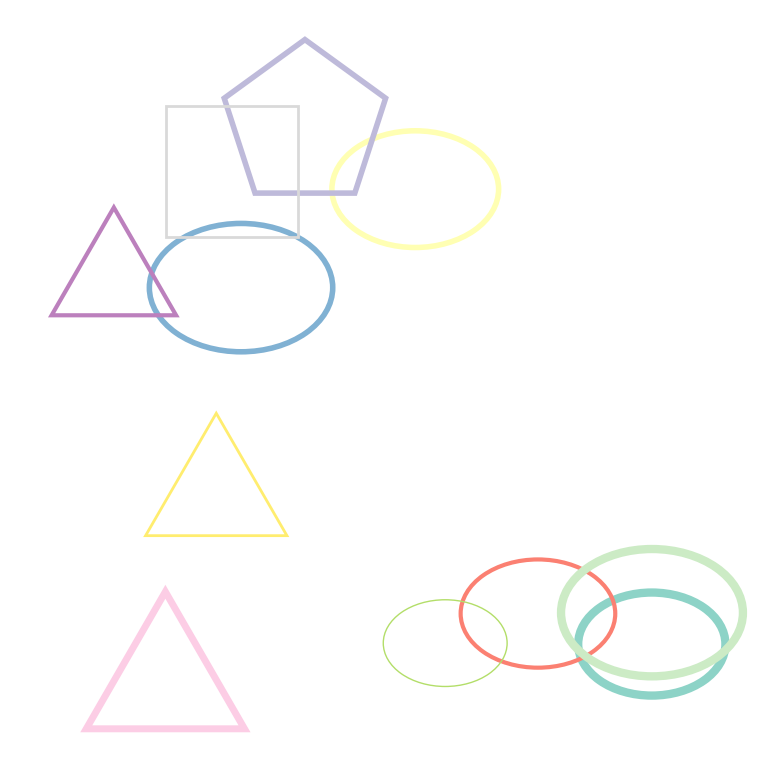[{"shape": "oval", "thickness": 3, "radius": 0.48, "center": [0.846, 0.164]}, {"shape": "oval", "thickness": 2, "radius": 0.54, "center": [0.539, 0.754]}, {"shape": "pentagon", "thickness": 2, "radius": 0.55, "center": [0.396, 0.838]}, {"shape": "oval", "thickness": 1.5, "radius": 0.5, "center": [0.699, 0.203]}, {"shape": "oval", "thickness": 2, "radius": 0.6, "center": [0.313, 0.626]}, {"shape": "oval", "thickness": 0.5, "radius": 0.4, "center": [0.578, 0.165]}, {"shape": "triangle", "thickness": 2.5, "radius": 0.59, "center": [0.215, 0.113]}, {"shape": "square", "thickness": 1, "radius": 0.43, "center": [0.301, 0.778]}, {"shape": "triangle", "thickness": 1.5, "radius": 0.47, "center": [0.148, 0.637]}, {"shape": "oval", "thickness": 3, "radius": 0.59, "center": [0.847, 0.204]}, {"shape": "triangle", "thickness": 1, "radius": 0.53, "center": [0.281, 0.357]}]